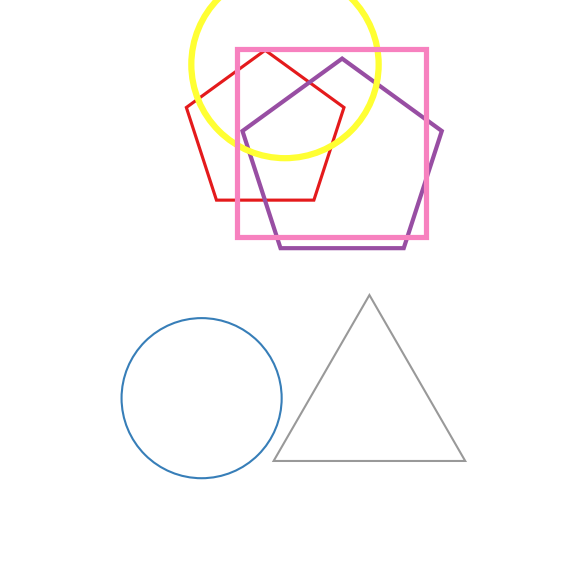[{"shape": "pentagon", "thickness": 1.5, "radius": 0.72, "center": [0.459, 0.769]}, {"shape": "circle", "thickness": 1, "radius": 0.69, "center": [0.349, 0.31]}, {"shape": "pentagon", "thickness": 2, "radius": 0.91, "center": [0.592, 0.716]}, {"shape": "circle", "thickness": 3, "radius": 0.81, "center": [0.493, 0.887]}, {"shape": "square", "thickness": 2.5, "radius": 0.82, "center": [0.574, 0.752]}, {"shape": "triangle", "thickness": 1, "radius": 0.96, "center": [0.64, 0.297]}]